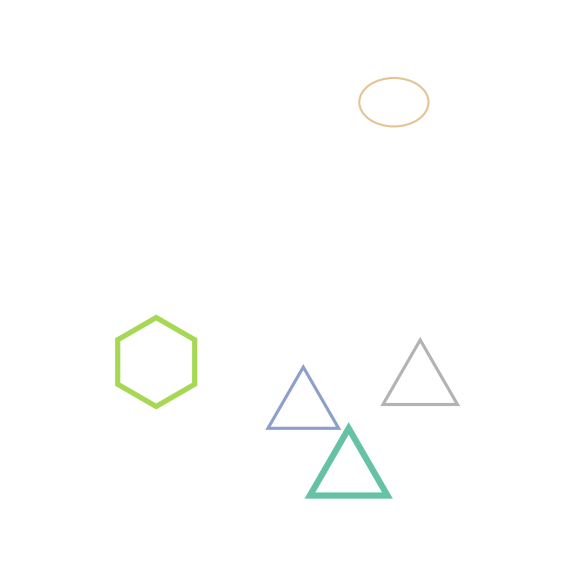[{"shape": "triangle", "thickness": 3, "radius": 0.39, "center": [0.604, 0.18]}, {"shape": "triangle", "thickness": 1.5, "radius": 0.35, "center": [0.525, 0.293]}, {"shape": "hexagon", "thickness": 2.5, "radius": 0.38, "center": [0.27, 0.372]}, {"shape": "oval", "thickness": 1, "radius": 0.3, "center": [0.682, 0.822]}, {"shape": "triangle", "thickness": 1.5, "radius": 0.37, "center": [0.728, 0.336]}]